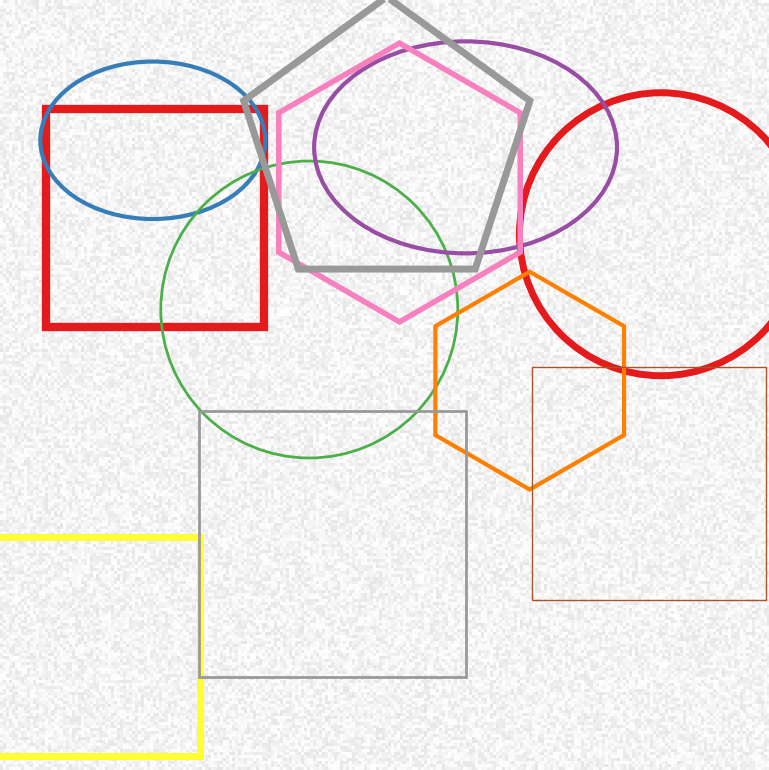[{"shape": "square", "thickness": 3, "radius": 0.71, "center": [0.202, 0.716]}, {"shape": "circle", "thickness": 2.5, "radius": 0.92, "center": [0.858, 0.696]}, {"shape": "oval", "thickness": 1.5, "radius": 0.73, "center": [0.198, 0.818]}, {"shape": "circle", "thickness": 1, "radius": 0.96, "center": [0.402, 0.598]}, {"shape": "oval", "thickness": 1.5, "radius": 0.98, "center": [0.605, 0.809]}, {"shape": "hexagon", "thickness": 1.5, "radius": 0.71, "center": [0.688, 0.506]}, {"shape": "square", "thickness": 2.5, "radius": 0.71, "center": [0.118, 0.16]}, {"shape": "square", "thickness": 0.5, "radius": 0.76, "center": [0.843, 0.372]}, {"shape": "hexagon", "thickness": 2, "radius": 0.91, "center": [0.519, 0.763]}, {"shape": "pentagon", "thickness": 2.5, "radius": 0.98, "center": [0.502, 0.809]}, {"shape": "square", "thickness": 1, "radius": 0.86, "center": [0.432, 0.294]}]